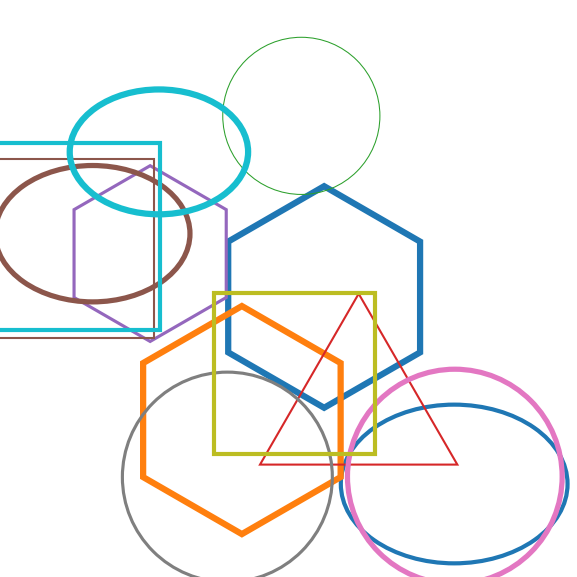[{"shape": "oval", "thickness": 2, "radius": 0.98, "center": [0.786, 0.161]}, {"shape": "hexagon", "thickness": 3, "radius": 0.96, "center": [0.561, 0.485]}, {"shape": "hexagon", "thickness": 3, "radius": 0.99, "center": [0.419, 0.272]}, {"shape": "circle", "thickness": 0.5, "radius": 0.68, "center": [0.522, 0.799]}, {"shape": "triangle", "thickness": 1, "radius": 0.99, "center": [0.621, 0.293]}, {"shape": "hexagon", "thickness": 1.5, "radius": 0.76, "center": [0.26, 0.56]}, {"shape": "oval", "thickness": 2.5, "radius": 0.84, "center": [0.16, 0.594]}, {"shape": "square", "thickness": 1, "radius": 0.77, "center": [0.113, 0.569]}, {"shape": "circle", "thickness": 2.5, "radius": 0.93, "center": [0.788, 0.174]}, {"shape": "circle", "thickness": 1.5, "radius": 0.91, "center": [0.394, 0.173]}, {"shape": "square", "thickness": 2, "radius": 0.7, "center": [0.51, 0.352]}, {"shape": "oval", "thickness": 3, "radius": 0.77, "center": [0.275, 0.736]}, {"shape": "square", "thickness": 2, "radius": 0.81, "center": [0.115, 0.589]}]